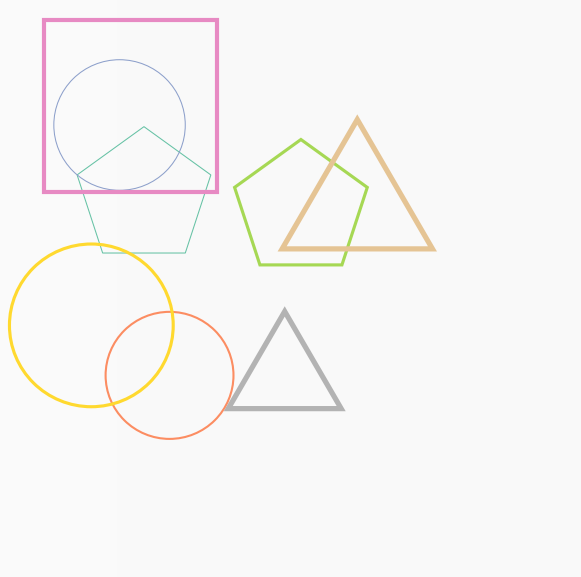[{"shape": "pentagon", "thickness": 0.5, "radius": 0.6, "center": [0.248, 0.659]}, {"shape": "circle", "thickness": 1, "radius": 0.55, "center": [0.292, 0.349]}, {"shape": "circle", "thickness": 0.5, "radius": 0.57, "center": [0.206, 0.783]}, {"shape": "square", "thickness": 2, "radius": 0.74, "center": [0.225, 0.816]}, {"shape": "pentagon", "thickness": 1.5, "radius": 0.6, "center": [0.518, 0.638]}, {"shape": "circle", "thickness": 1.5, "radius": 0.7, "center": [0.157, 0.436]}, {"shape": "triangle", "thickness": 2.5, "radius": 0.75, "center": [0.615, 0.643]}, {"shape": "triangle", "thickness": 2.5, "radius": 0.56, "center": [0.49, 0.348]}]